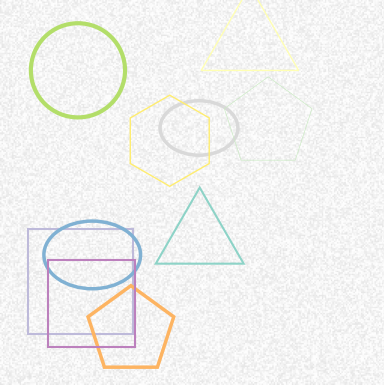[{"shape": "triangle", "thickness": 1.5, "radius": 0.66, "center": [0.519, 0.381]}, {"shape": "triangle", "thickness": 1, "radius": 0.73, "center": [0.649, 0.89]}, {"shape": "square", "thickness": 1.5, "radius": 0.68, "center": [0.21, 0.269]}, {"shape": "oval", "thickness": 2.5, "radius": 0.63, "center": [0.24, 0.338]}, {"shape": "pentagon", "thickness": 2.5, "radius": 0.59, "center": [0.34, 0.141]}, {"shape": "circle", "thickness": 3, "radius": 0.61, "center": [0.202, 0.817]}, {"shape": "oval", "thickness": 2.5, "radius": 0.51, "center": [0.517, 0.668]}, {"shape": "square", "thickness": 1.5, "radius": 0.56, "center": [0.238, 0.211]}, {"shape": "pentagon", "thickness": 0.5, "radius": 0.6, "center": [0.697, 0.681]}, {"shape": "hexagon", "thickness": 1, "radius": 0.59, "center": [0.441, 0.634]}]